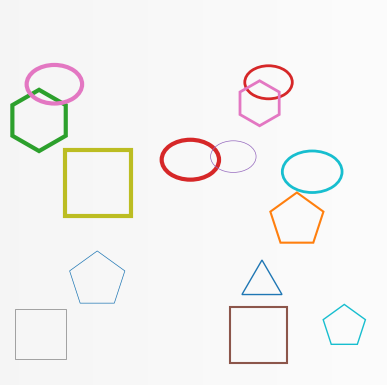[{"shape": "triangle", "thickness": 1, "radius": 0.3, "center": [0.676, 0.265]}, {"shape": "pentagon", "thickness": 0.5, "radius": 0.37, "center": [0.251, 0.273]}, {"shape": "pentagon", "thickness": 1.5, "radius": 0.36, "center": [0.766, 0.428]}, {"shape": "hexagon", "thickness": 3, "radius": 0.4, "center": [0.101, 0.687]}, {"shape": "oval", "thickness": 3, "radius": 0.37, "center": [0.491, 0.585]}, {"shape": "oval", "thickness": 2, "radius": 0.31, "center": [0.693, 0.786]}, {"shape": "oval", "thickness": 0.5, "radius": 0.29, "center": [0.602, 0.593]}, {"shape": "square", "thickness": 1.5, "radius": 0.36, "center": [0.667, 0.13]}, {"shape": "oval", "thickness": 3, "radius": 0.36, "center": [0.14, 0.781]}, {"shape": "hexagon", "thickness": 2, "radius": 0.29, "center": [0.67, 0.732]}, {"shape": "square", "thickness": 0.5, "radius": 0.33, "center": [0.104, 0.133]}, {"shape": "square", "thickness": 3, "radius": 0.43, "center": [0.253, 0.525]}, {"shape": "pentagon", "thickness": 1, "radius": 0.29, "center": [0.889, 0.152]}, {"shape": "oval", "thickness": 2, "radius": 0.39, "center": [0.806, 0.554]}]